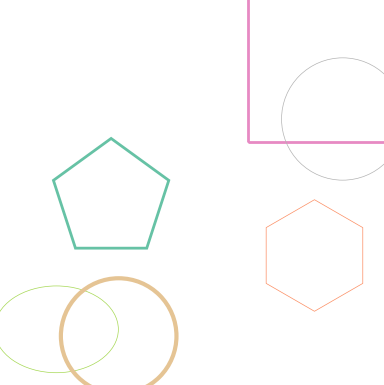[{"shape": "pentagon", "thickness": 2, "radius": 0.79, "center": [0.289, 0.483]}, {"shape": "hexagon", "thickness": 0.5, "radius": 0.72, "center": [0.817, 0.336]}, {"shape": "square", "thickness": 2, "radius": 0.96, "center": [0.837, 0.823]}, {"shape": "oval", "thickness": 0.5, "radius": 0.8, "center": [0.146, 0.145]}, {"shape": "circle", "thickness": 3, "radius": 0.75, "center": [0.308, 0.127]}, {"shape": "circle", "thickness": 0.5, "radius": 0.79, "center": [0.89, 0.691]}]